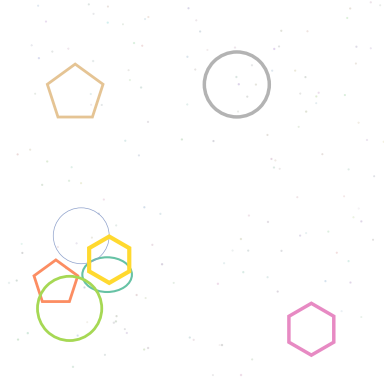[{"shape": "oval", "thickness": 1.5, "radius": 0.32, "center": [0.278, 0.287]}, {"shape": "pentagon", "thickness": 2, "radius": 0.3, "center": [0.145, 0.265]}, {"shape": "circle", "thickness": 0.5, "radius": 0.36, "center": [0.211, 0.388]}, {"shape": "hexagon", "thickness": 2.5, "radius": 0.34, "center": [0.809, 0.145]}, {"shape": "circle", "thickness": 2, "radius": 0.42, "center": [0.181, 0.199]}, {"shape": "hexagon", "thickness": 3, "radius": 0.3, "center": [0.284, 0.325]}, {"shape": "pentagon", "thickness": 2, "radius": 0.38, "center": [0.195, 0.758]}, {"shape": "circle", "thickness": 2.5, "radius": 0.42, "center": [0.615, 0.781]}]